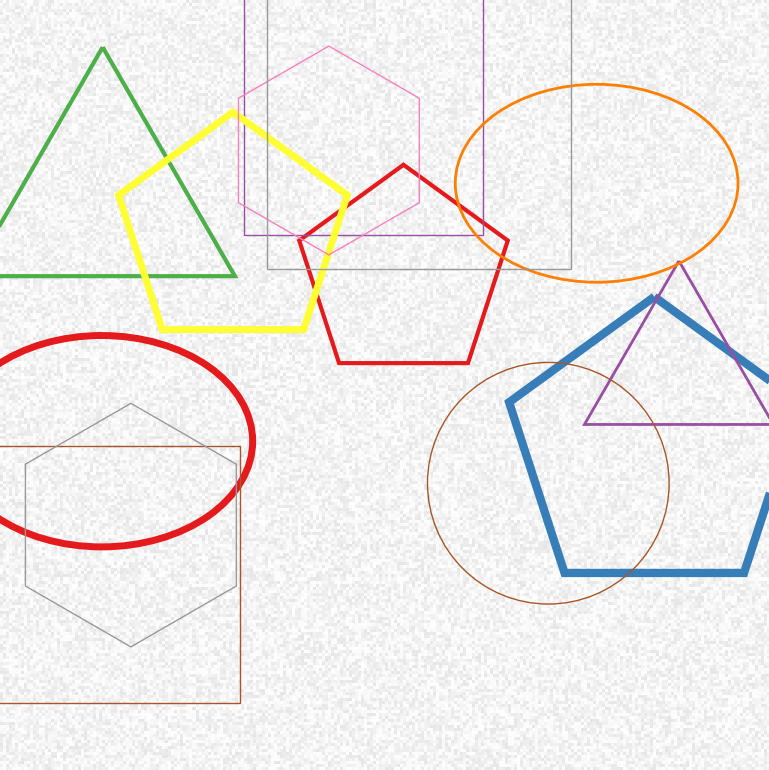[{"shape": "pentagon", "thickness": 1.5, "radius": 0.71, "center": [0.524, 0.644]}, {"shape": "oval", "thickness": 2.5, "radius": 0.98, "center": [0.132, 0.427]}, {"shape": "pentagon", "thickness": 3, "radius": 0.99, "center": [0.85, 0.416]}, {"shape": "triangle", "thickness": 1.5, "radius": 0.99, "center": [0.133, 0.74]}, {"shape": "triangle", "thickness": 1, "radius": 0.71, "center": [0.882, 0.52]}, {"shape": "square", "thickness": 0.5, "radius": 0.78, "center": [0.472, 0.851]}, {"shape": "oval", "thickness": 1, "radius": 0.92, "center": [0.775, 0.762]}, {"shape": "pentagon", "thickness": 2.5, "radius": 0.78, "center": [0.303, 0.698]}, {"shape": "circle", "thickness": 0.5, "radius": 0.78, "center": [0.712, 0.372]}, {"shape": "square", "thickness": 0.5, "radius": 0.83, "center": [0.144, 0.254]}, {"shape": "hexagon", "thickness": 0.5, "radius": 0.68, "center": [0.427, 0.805]}, {"shape": "hexagon", "thickness": 0.5, "radius": 0.79, "center": [0.17, 0.318]}, {"shape": "square", "thickness": 0.5, "radius": 0.99, "center": [0.544, 0.848]}]